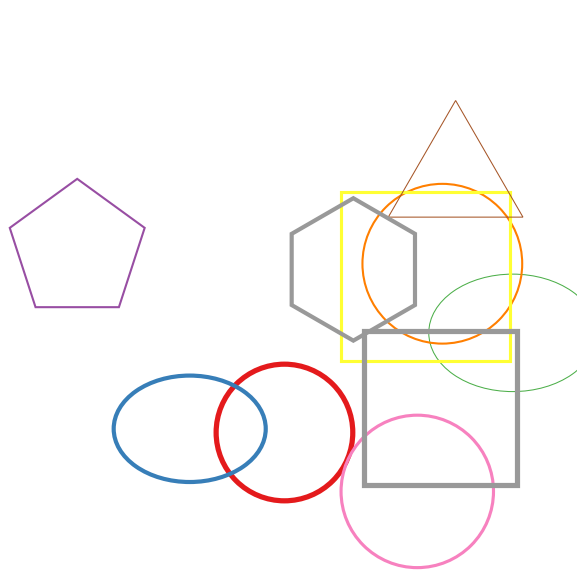[{"shape": "circle", "thickness": 2.5, "radius": 0.59, "center": [0.493, 0.25]}, {"shape": "oval", "thickness": 2, "radius": 0.66, "center": [0.328, 0.257]}, {"shape": "oval", "thickness": 0.5, "radius": 0.73, "center": [0.888, 0.423]}, {"shape": "pentagon", "thickness": 1, "radius": 0.61, "center": [0.134, 0.567]}, {"shape": "circle", "thickness": 1, "radius": 0.69, "center": [0.766, 0.542]}, {"shape": "square", "thickness": 1.5, "radius": 0.73, "center": [0.737, 0.52]}, {"shape": "triangle", "thickness": 0.5, "radius": 0.67, "center": [0.789, 0.69]}, {"shape": "circle", "thickness": 1.5, "radius": 0.66, "center": [0.723, 0.148]}, {"shape": "hexagon", "thickness": 2, "radius": 0.62, "center": [0.612, 0.533]}, {"shape": "square", "thickness": 2.5, "radius": 0.67, "center": [0.763, 0.293]}]